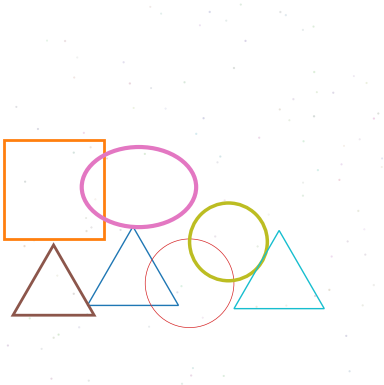[{"shape": "triangle", "thickness": 1, "radius": 0.68, "center": [0.345, 0.275]}, {"shape": "square", "thickness": 2, "radius": 0.65, "center": [0.141, 0.508]}, {"shape": "circle", "thickness": 0.5, "radius": 0.58, "center": [0.492, 0.264]}, {"shape": "triangle", "thickness": 2, "radius": 0.61, "center": [0.139, 0.242]}, {"shape": "oval", "thickness": 3, "radius": 0.74, "center": [0.361, 0.514]}, {"shape": "circle", "thickness": 2.5, "radius": 0.5, "center": [0.593, 0.372]}, {"shape": "triangle", "thickness": 1, "radius": 0.68, "center": [0.725, 0.266]}]